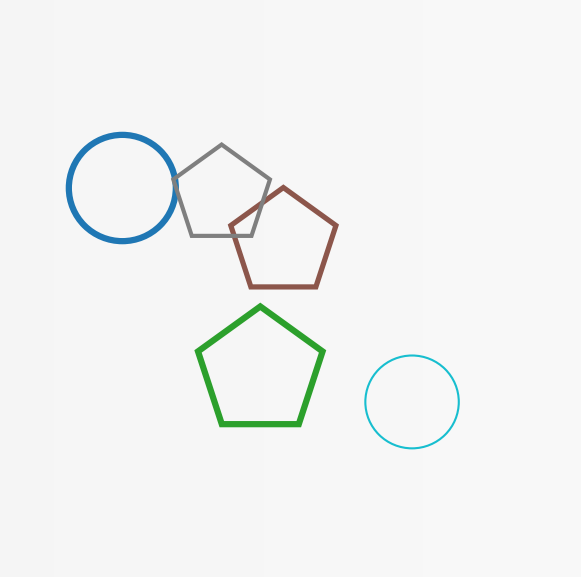[{"shape": "circle", "thickness": 3, "radius": 0.46, "center": [0.21, 0.674]}, {"shape": "pentagon", "thickness": 3, "radius": 0.56, "center": [0.448, 0.356]}, {"shape": "pentagon", "thickness": 2.5, "radius": 0.48, "center": [0.488, 0.579]}, {"shape": "pentagon", "thickness": 2, "radius": 0.44, "center": [0.381, 0.661]}, {"shape": "circle", "thickness": 1, "radius": 0.4, "center": [0.709, 0.303]}]